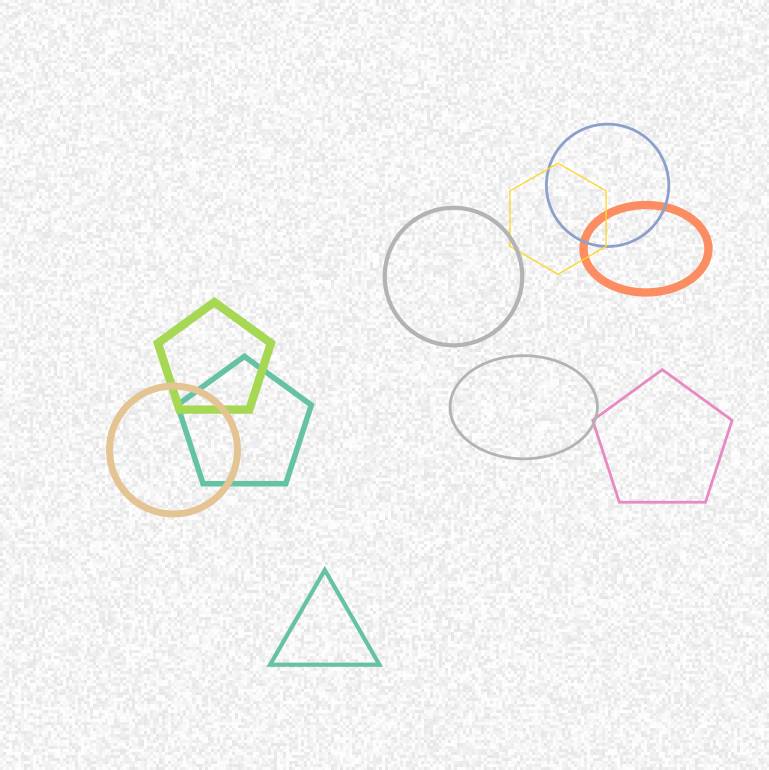[{"shape": "triangle", "thickness": 1.5, "radius": 0.41, "center": [0.422, 0.178]}, {"shape": "pentagon", "thickness": 2, "radius": 0.46, "center": [0.317, 0.446]}, {"shape": "oval", "thickness": 3, "radius": 0.41, "center": [0.839, 0.677]}, {"shape": "circle", "thickness": 1, "radius": 0.4, "center": [0.789, 0.759]}, {"shape": "pentagon", "thickness": 1, "radius": 0.48, "center": [0.86, 0.425]}, {"shape": "pentagon", "thickness": 3, "radius": 0.39, "center": [0.278, 0.53]}, {"shape": "hexagon", "thickness": 0.5, "radius": 0.36, "center": [0.725, 0.716]}, {"shape": "circle", "thickness": 2.5, "radius": 0.42, "center": [0.225, 0.416]}, {"shape": "circle", "thickness": 1.5, "radius": 0.45, "center": [0.589, 0.641]}, {"shape": "oval", "thickness": 1, "radius": 0.48, "center": [0.68, 0.471]}]